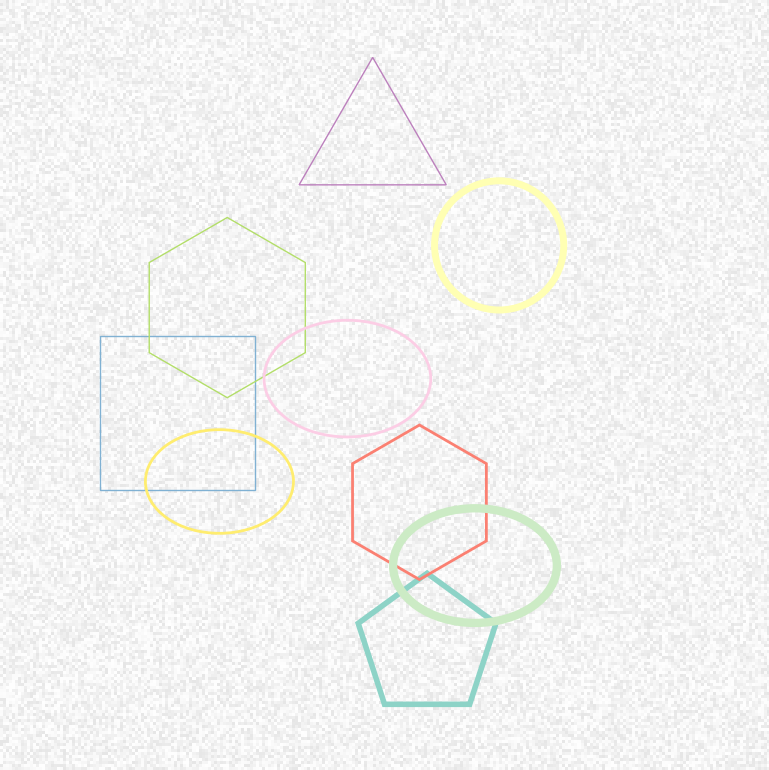[{"shape": "pentagon", "thickness": 2, "radius": 0.47, "center": [0.555, 0.161]}, {"shape": "circle", "thickness": 2.5, "radius": 0.42, "center": [0.648, 0.681]}, {"shape": "hexagon", "thickness": 1, "radius": 0.5, "center": [0.545, 0.348]}, {"shape": "square", "thickness": 0.5, "radius": 0.5, "center": [0.23, 0.464]}, {"shape": "hexagon", "thickness": 0.5, "radius": 0.59, "center": [0.295, 0.601]}, {"shape": "oval", "thickness": 1, "radius": 0.54, "center": [0.451, 0.508]}, {"shape": "triangle", "thickness": 0.5, "radius": 0.55, "center": [0.484, 0.815]}, {"shape": "oval", "thickness": 3, "radius": 0.53, "center": [0.617, 0.265]}, {"shape": "oval", "thickness": 1, "radius": 0.48, "center": [0.285, 0.375]}]